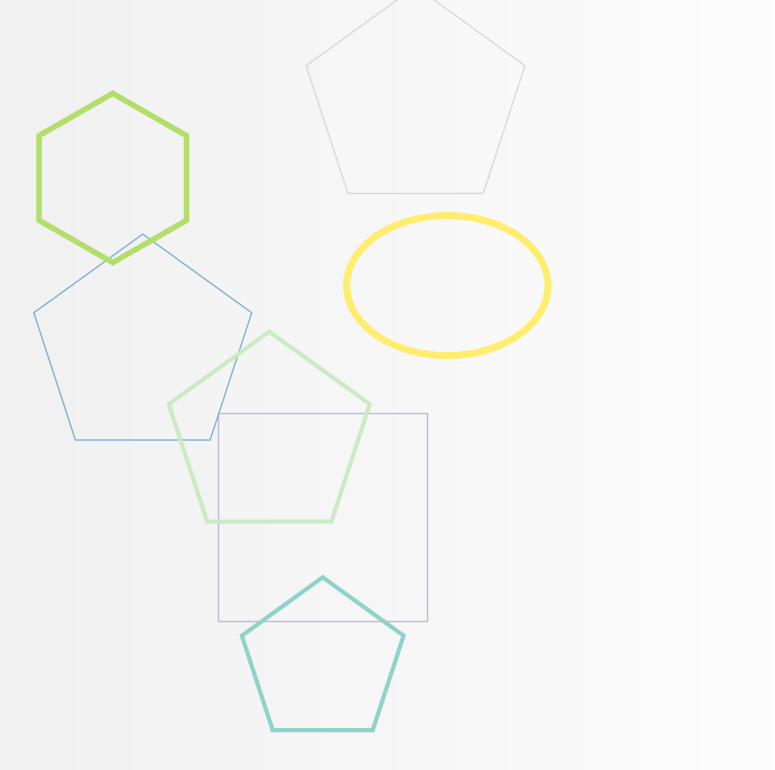[{"shape": "pentagon", "thickness": 1.5, "radius": 0.55, "center": [0.416, 0.141]}, {"shape": "square", "thickness": 0.5, "radius": 0.67, "center": [0.416, 0.328]}, {"shape": "pentagon", "thickness": 0.5, "radius": 0.74, "center": [0.184, 0.548]}, {"shape": "hexagon", "thickness": 2, "radius": 0.55, "center": [0.146, 0.769]}, {"shape": "pentagon", "thickness": 0.5, "radius": 0.74, "center": [0.536, 0.869]}, {"shape": "pentagon", "thickness": 1.5, "radius": 0.68, "center": [0.347, 0.433]}, {"shape": "oval", "thickness": 2.5, "radius": 0.65, "center": [0.577, 0.629]}]